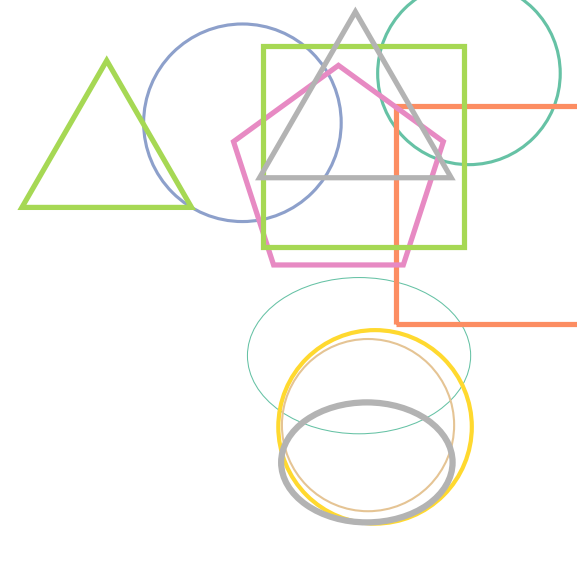[{"shape": "circle", "thickness": 1.5, "radius": 0.79, "center": [0.812, 0.872]}, {"shape": "oval", "thickness": 0.5, "radius": 0.97, "center": [0.622, 0.383]}, {"shape": "square", "thickness": 2.5, "radius": 0.94, "center": [0.874, 0.627]}, {"shape": "circle", "thickness": 1.5, "radius": 0.86, "center": [0.42, 0.787]}, {"shape": "pentagon", "thickness": 2.5, "radius": 0.96, "center": [0.586, 0.695]}, {"shape": "triangle", "thickness": 2.5, "radius": 0.85, "center": [0.185, 0.725]}, {"shape": "square", "thickness": 2.5, "radius": 0.87, "center": [0.63, 0.746]}, {"shape": "circle", "thickness": 2, "radius": 0.84, "center": [0.649, 0.26]}, {"shape": "circle", "thickness": 1, "radius": 0.75, "center": [0.637, 0.263]}, {"shape": "triangle", "thickness": 2.5, "radius": 0.96, "center": [0.615, 0.787]}, {"shape": "oval", "thickness": 3, "radius": 0.74, "center": [0.635, 0.198]}]